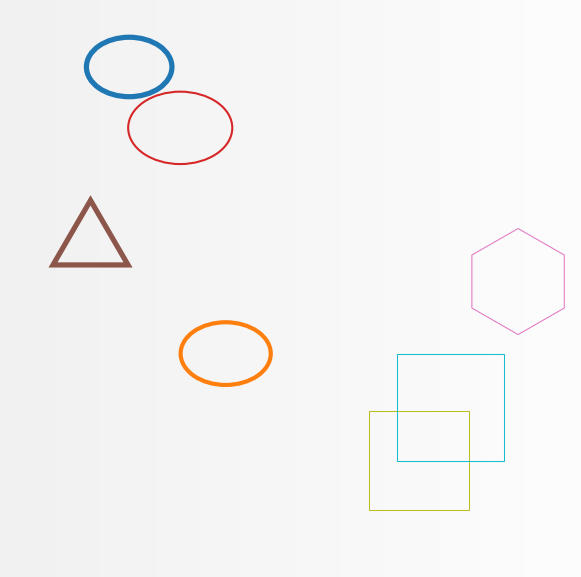[{"shape": "oval", "thickness": 2.5, "radius": 0.37, "center": [0.222, 0.883]}, {"shape": "oval", "thickness": 2, "radius": 0.39, "center": [0.388, 0.387]}, {"shape": "oval", "thickness": 1, "radius": 0.45, "center": [0.31, 0.778]}, {"shape": "triangle", "thickness": 2.5, "radius": 0.37, "center": [0.156, 0.578]}, {"shape": "hexagon", "thickness": 0.5, "radius": 0.46, "center": [0.891, 0.512]}, {"shape": "square", "thickness": 0.5, "radius": 0.43, "center": [0.721, 0.202]}, {"shape": "square", "thickness": 0.5, "radius": 0.46, "center": [0.775, 0.294]}]